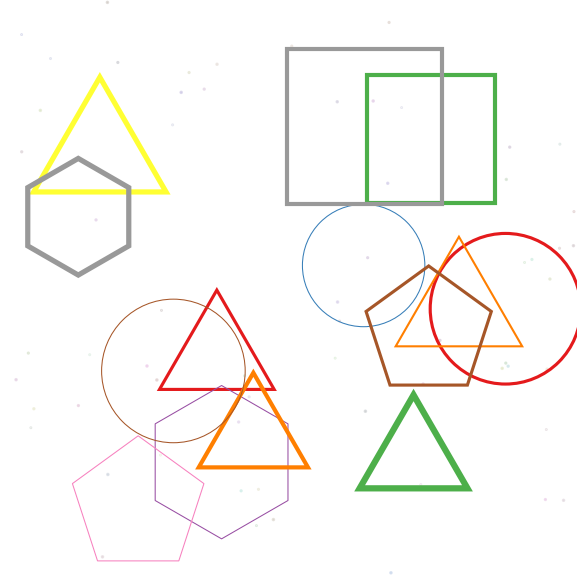[{"shape": "triangle", "thickness": 1.5, "radius": 0.57, "center": [0.375, 0.382]}, {"shape": "circle", "thickness": 1.5, "radius": 0.65, "center": [0.875, 0.465]}, {"shape": "circle", "thickness": 0.5, "radius": 0.53, "center": [0.63, 0.539]}, {"shape": "square", "thickness": 2, "radius": 0.56, "center": [0.747, 0.759]}, {"shape": "triangle", "thickness": 3, "radius": 0.54, "center": [0.716, 0.207]}, {"shape": "hexagon", "thickness": 0.5, "radius": 0.66, "center": [0.384, 0.199]}, {"shape": "triangle", "thickness": 2, "radius": 0.55, "center": [0.439, 0.244]}, {"shape": "triangle", "thickness": 1, "radius": 0.63, "center": [0.795, 0.463]}, {"shape": "triangle", "thickness": 2.5, "radius": 0.66, "center": [0.173, 0.733]}, {"shape": "circle", "thickness": 0.5, "radius": 0.62, "center": [0.3, 0.357]}, {"shape": "pentagon", "thickness": 1.5, "radius": 0.57, "center": [0.742, 0.425]}, {"shape": "pentagon", "thickness": 0.5, "radius": 0.6, "center": [0.239, 0.125]}, {"shape": "square", "thickness": 2, "radius": 0.67, "center": [0.631, 0.78]}, {"shape": "hexagon", "thickness": 2.5, "radius": 0.5, "center": [0.136, 0.624]}]